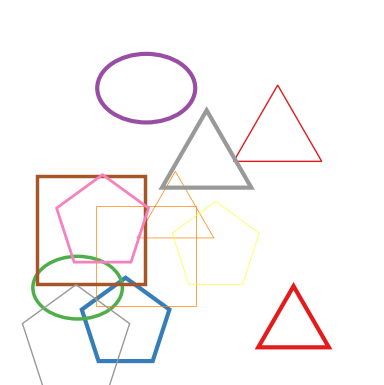[{"shape": "triangle", "thickness": 1, "radius": 0.66, "center": [0.721, 0.647]}, {"shape": "triangle", "thickness": 3, "radius": 0.53, "center": [0.762, 0.151]}, {"shape": "pentagon", "thickness": 3, "radius": 0.6, "center": [0.326, 0.159]}, {"shape": "oval", "thickness": 2.5, "radius": 0.58, "center": [0.202, 0.253]}, {"shape": "oval", "thickness": 3, "radius": 0.64, "center": [0.38, 0.771]}, {"shape": "square", "thickness": 0.5, "radius": 0.65, "center": [0.379, 0.335]}, {"shape": "triangle", "thickness": 0.5, "radius": 0.58, "center": [0.456, 0.44]}, {"shape": "pentagon", "thickness": 0.5, "radius": 0.6, "center": [0.56, 0.358]}, {"shape": "square", "thickness": 2.5, "radius": 0.7, "center": [0.236, 0.403]}, {"shape": "pentagon", "thickness": 2, "radius": 0.63, "center": [0.266, 0.421]}, {"shape": "pentagon", "thickness": 1, "radius": 0.73, "center": [0.198, 0.114]}, {"shape": "triangle", "thickness": 3, "radius": 0.67, "center": [0.537, 0.58]}]